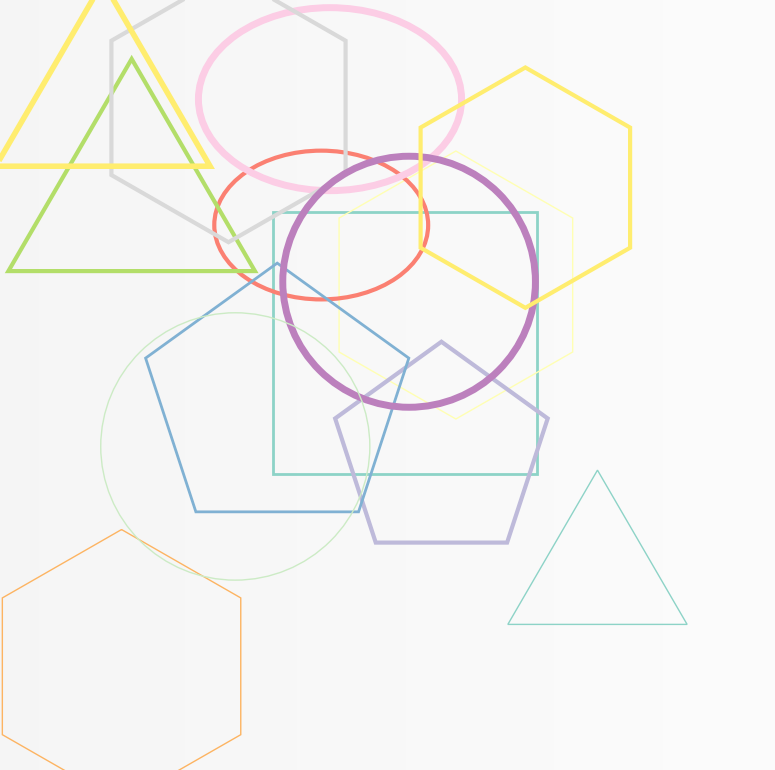[{"shape": "triangle", "thickness": 0.5, "radius": 0.67, "center": [0.771, 0.256]}, {"shape": "square", "thickness": 1, "radius": 0.85, "center": [0.523, 0.554]}, {"shape": "hexagon", "thickness": 0.5, "radius": 0.87, "center": [0.588, 0.63]}, {"shape": "pentagon", "thickness": 1.5, "radius": 0.72, "center": [0.57, 0.412]}, {"shape": "oval", "thickness": 1.5, "radius": 0.69, "center": [0.414, 0.708]}, {"shape": "pentagon", "thickness": 1, "radius": 0.89, "center": [0.358, 0.48]}, {"shape": "hexagon", "thickness": 0.5, "radius": 0.89, "center": [0.157, 0.135]}, {"shape": "triangle", "thickness": 1.5, "radius": 0.92, "center": [0.17, 0.74]}, {"shape": "oval", "thickness": 2.5, "radius": 0.85, "center": [0.426, 0.871]}, {"shape": "hexagon", "thickness": 1.5, "radius": 0.87, "center": [0.295, 0.86]}, {"shape": "circle", "thickness": 2.5, "radius": 0.81, "center": [0.528, 0.634]}, {"shape": "circle", "thickness": 0.5, "radius": 0.87, "center": [0.304, 0.42]}, {"shape": "triangle", "thickness": 2, "radius": 0.8, "center": [0.133, 0.864]}, {"shape": "hexagon", "thickness": 1.5, "radius": 0.78, "center": [0.678, 0.756]}]